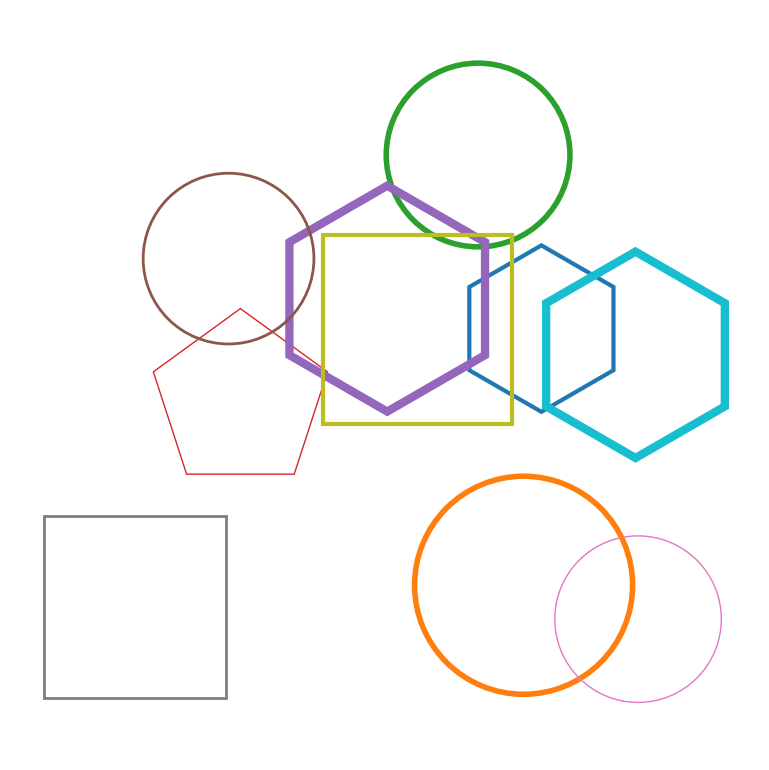[{"shape": "hexagon", "thickness": 1.5, "radius": 0.54, "center": [0.703, 0.573]}, {"shape": "circle", "thickness": 2, "radius": 0.71, "center": [0.68, 0.24]}, {"shape": "circle", "thickness": 2, "radius": 0.6, "center": [0.621, 0.799]}, {"shape": "pentagon", "thickness": 0.5, "radius": 0.59, "center": [0.312, 0.48]}, {"shape": "hexagon", "thickness": 3, "radius": 0.73, "center": [0.503, 0.612]}, {"shape": "circle", "thickness": 1, "radius": 0.55, "center": [0.297, 0.664]}, {"shape": "circle", "thickness": 0.5, "radius": 0.54, "center": [0.829, 0.196]}, {"shape": "square", "thickness": 1, "radius": 0.59, "center": [0.175, 0.211]}, {"shape": "square", "thickness": 1.5, "radius": 0.61, "center": [0.542, 0.572]}, {"shape": "hexagon", "thickness": 3, "radius": 0.67, "center": [0.825, 0.539]}]